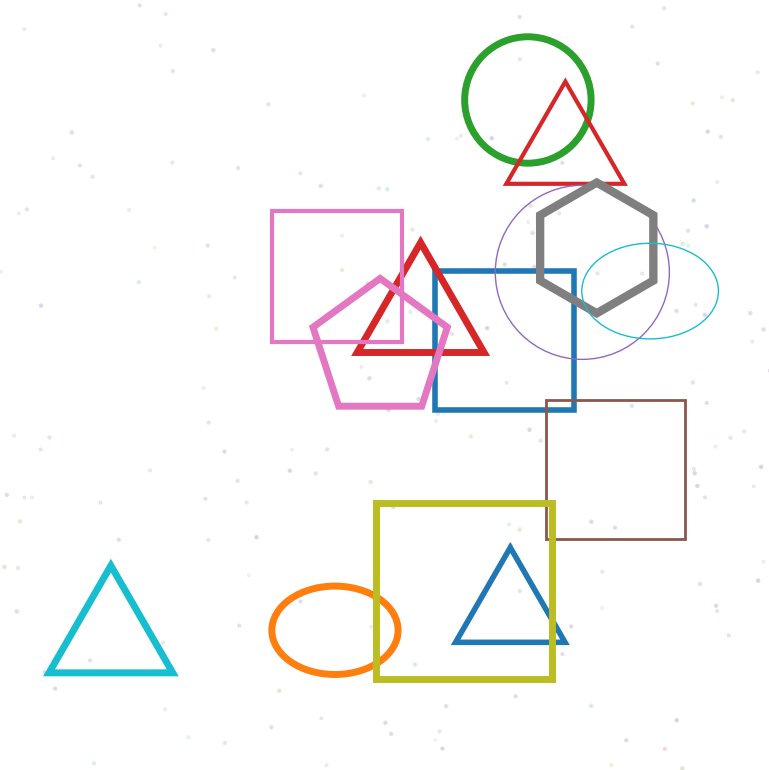[{"shape": "triangle", "thickness": 2, "radius": 0.41, "center": [0.663, 0.207]}, {"shape": "square", "thickness": 2, "radius": 0.45, "center": [0.656, 0.558]}, {"shape": "oval", "thickness": 2.5, "radius": 0.41, "center": [0.435, 0.181]}, {"shape": "circle", "thickness": 2.5, "radius": 0.41, "center": [0.686, 0.87]}, {"shape": "triangle", "thickness": 2.5, "radius": 0.48, "center": [0.546, 0.59]}, {"shape": "triangle", "thickness": 1.5, "radius": 0.44, "center": [0.734, 0.806]}, {"shape": "circle", "thickness": 0.5, "radius": 0.57, "center": [0.756, 0.646]}, {"shape": "square", "thickness": 1, "radius": 0.45, "center": [0.799, 0.39]}, {"shape": "pentagon", "thickness": 2.5, "radius": 0.46, "center": [0.494, 0.547]}, {"shape": "square", "thickness": 1.5, "radius": 0.42, "center": [0.438, 0.641]}, {"shape": "hexagon", "thickness": 3, "radius": 0.42, "center": [0.775, 0.678]}, {"shape": "square", "thickness": 2.5, "radius": 0.57, "center": [0.603, 0.233]}, {"shape": "oval", "thickness": 0.5, "radius": 0.44, "center": [0.844, 0.622]}, {"shape": "triangle", "thickness": 2.5, "radius": 0.46, "center": [0.144, 0.173]}]